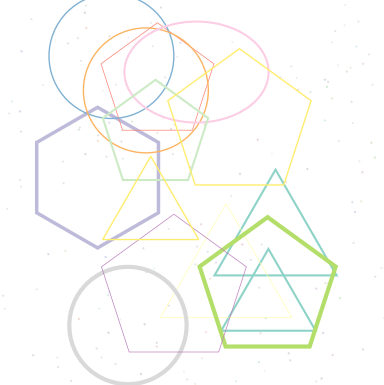[{"shape": "triangle", "thickness": 1.5, "radius": 0.71, "center": [0.697, 0.212]}, {"shape": "triangle", "thickness": 1.5, "radius": 0.92, "center": [0.716, 0.376]}, {"shape": "triangle", "thickness": 0.5, "radius": 0.99, "center": [0.587, 0.274]}, {"shape": "hexagon", "thickness": 2.5, "radius": 0.91, "center": [0.253, 0.539]}, {"shape": "pentagon", "thickness": 0.5, "radius": 0.77, "center": [0.409, 0.787]}, {"shape": "circle", "thickness": 1, "radius": 0.81, "center": [0.289, 0.854]}, {"shape": "circle", "thickness": 1, "radius": 0.81, "center": [0.379, 0.765]}, {"shape": "pentagon", "thickness": 3, "radius": 0.93, "center": [0.695, 0.25]}, {"shape": "oval", "thickness": 1.5, "radius": 0.94, "center": [0.51, 0.813]}, {"shape": "circle", "thickness": 3, "radius": 0.76, "center": [0.332, 0.155]}, {"shape": "pentagon", "thickness": 0.5, "radius": 0.99, "center": [0.452, 0.246]}, {"shape": "pentagon", "thickness": 1.5, "radius": 0.72, "center": [0.404, 0.649]}, {"shape": "triangle", "thickness": 1, "radius": 0.72, "center": [0.392, 0.45]}, {"shape": "pentagon", "thickness": 1, "radius": 0.98, "center": [0.622, 0.678]}]